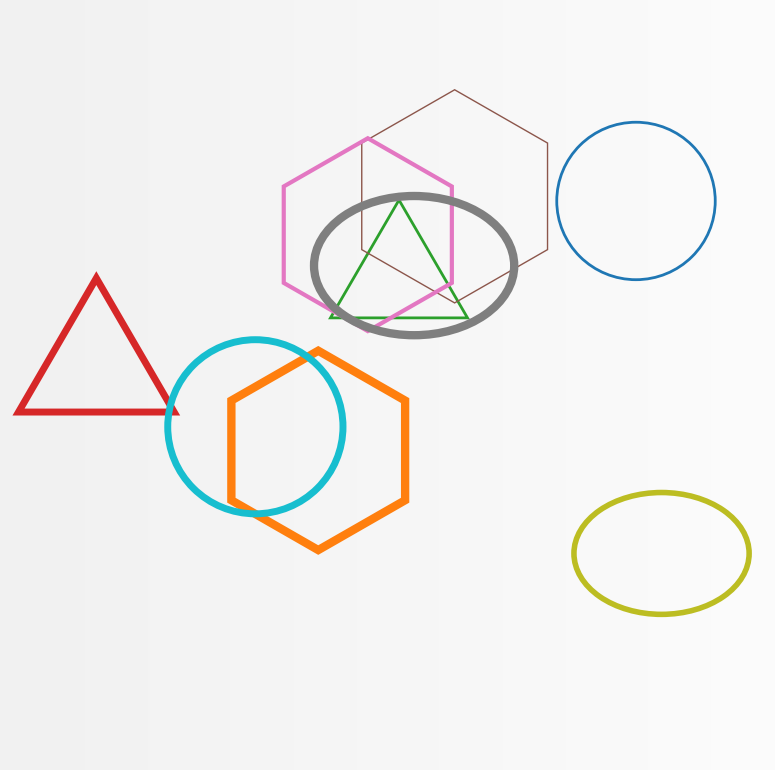[{"shape": "circle", "thickness": 1, "radius": 0.51, "center": [0.821, 0.739]}, {"shape": "hexagon", "thickness": 3, "radius": 0.65, "center": [0.411, 0.415]}, {"shape": "triangle", "thickness": 1, "radius": 0.51, "center": [0.515, 0.638]}, {"shape": "triangle", "thickness": 2.5, "radius": 0.58, "center": [0.124, 0.523]}, {"shape": "hexagon", "thickness": 0.5, "radius": 0.69, "center": [0.587, 0.745]}, {"shape": "hexagon", "thickness": 1.5, "radius": 0.63, "center": [0.475, 0.695]}, {"shape": "oval", "thickness": 3, "radius": 0.65, "center": [0.534, 0.655]}, {"shape": "oval", "thickness": 2, "radius": 0.57, "center": [0.854, 0.281]}, {"shape": "circle", "thickness": 2.5, "radius": 0.57, "center": [0.329, 0.446]}]